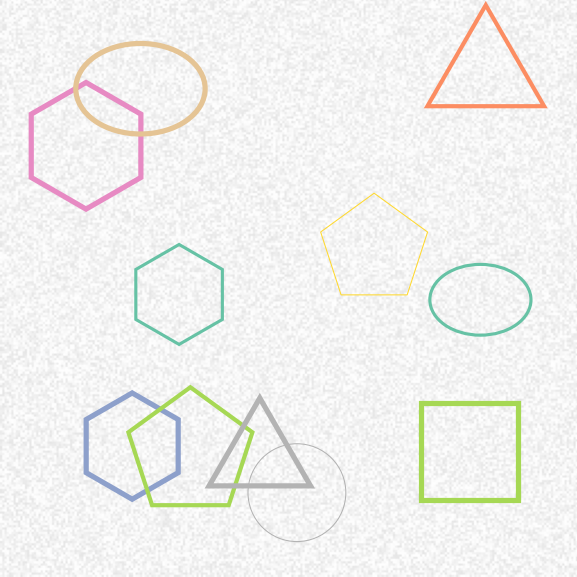[{"shape": "oval", "thickness": 1.5, "radius": 0.44, "center": [0.832, 0.48]}, {"shape": "hexagon", "thickness": 1.5, "radius": 0.43, "center": [0.31, 0.489]}, {"shape": "triangle", "thickness": 2, "radius": 0.58, "center": [0.841, 0.874]}, {"shape": "hexagon", "thickness": 2.5, "radius": 0.46, "center": [0.229, 0.227]}, {"shape": "hexagon", "thickness": 2.5, "radius": 0.55, "center": [0.149, 0.747]}, {"shape": "pentagon", "thickness": 2, "radius": 0.56, "center": [0.33, 0.216]}, {"shape": "square", "thickness": 2.5, "radius": 0.42, "center": [0.813, 0.217]}, {"shape": "pentagon", "thickness": 0.5, "radius": 0.49, "center": [0.648, 0.567]}, {"shape": "oval", "thickness": 2.5, "radius": 0.56, "center": [0.243, 0.845]}, {"shape": "triangle", "thickness": 2.5, "radius": 0.51, "center": [0.45, 0.208]}, {"shape": "circle", "thickness": 0.5, "radius": 0.42, "center": [0.514, 0.146]}]